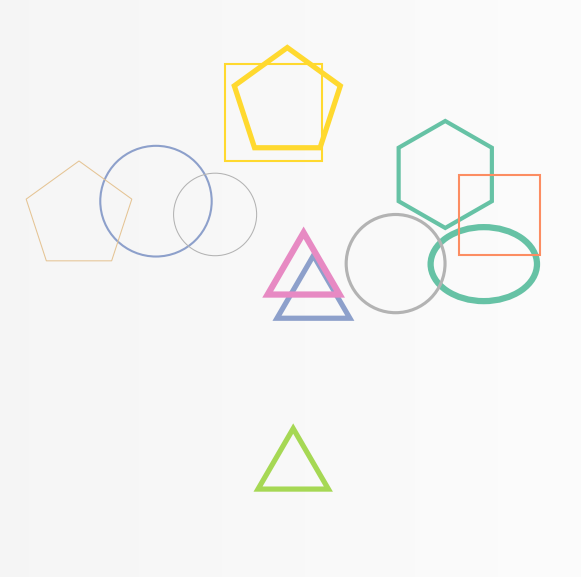[{"shape": "oval", "thickness": 3, "radius": 0.46, "center": [0.832, 0.542]}, {"shape": "hexagon", "thickness": 2, "radius": 0.46, "center": [0.766, 0.697]}, {"shape": "square", "thickness": 1, "radius": 0.35, "center": [0.859, 0.627]}, {"shape": "circle", "thickness": 1, "radius": 0.48, "center": [0.268, 0.651]}, {"shape": "triangle", "thickness": 2.5, "radius": 0.36, "center": [0.539, 0.484]}, {"shape": "triangle", "thickness": 3, "radius": 0.36, "center": [0.522, 0.525]}, {"shape": "triangle", "thickness": 2.5, "radius": 0.35, "center": [0.504, 0.187]}, {"shape": "pentagon", "thickness": 2.5, "radius": 0.48, "center": [0.494, 0.821]}, {"shape": "square", "thickness": 1, "radius": 0.42, "center": [0.47, 0.804]}, {"shape": "pentagon", "thickness": 0.5, "radius": 0.48, "center": [0.136, 0.625]}, {"shape": "circle", "thickness": 0.5, "radius": 0.36, "center": [0.37, 0.628]}, {"shape": "circle", "thickness": 1.5, "radius": 0.43, "center": [0.681, 0.543]}]